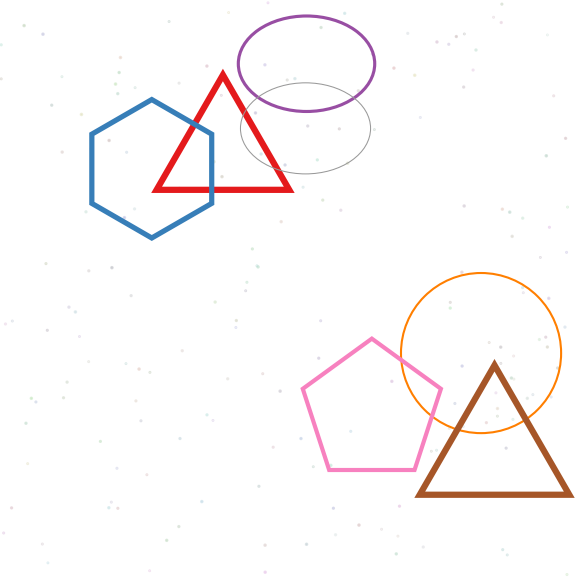[{"shape": "triangle", "thickness": 3, "radius": 0.66, "center": [0.386, 0.737]}, {"shape": "hexagon", "thickness": 2.5, "radius": 0.6, "center": [0.263, 0.707]}, {"shape": "oval", "thickness": 1.5, "radius": 0.59, "center": [0.531, 0.889]}, {"shape": "circle", "thickness": 1, "radius": 0.69, "center": [0.833, 0.388]}, {"shape": "triangle", "thickness": 3, "radius": 0.75, "center": [0.856, 0.217]}, {"shape": "pentagon", "thickness": 2, "radius": 0.63, "center": [0.644, 0.287]}, {"shape": "oval", "thickness": 0.5, "radius": 0.56, "center": [0.529, 0.777]}]